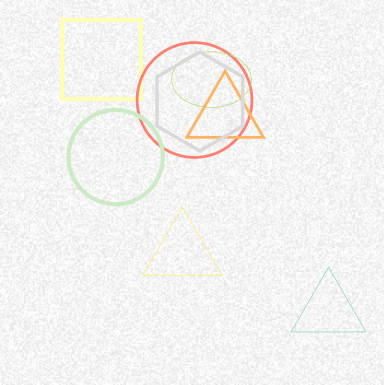[{"shape": "triangle", "thickness": 0.5, "radius": 0.56, "center": [0.853, 0.194]}, {"shape": "square", "thickness": 3, "radius": 0.51, "center": [0.264, 0.845]}, {"shape": "circle", "thickness": 2, "radius": 0.75, "center": [0.505, 0.74]}, {"shape": "triangle", "thickness": 2, "radius": 0.57, "center": [0.585, 0.701]}, {"shape": "oval", "thickness": 0.5, "radius": 0.52, "center": [0.549, 0.793]}, {"shape": "hexagon", "thickness": 2.5, "radius": 0.64, "center": [0.519, 0.737]}, {"shape": "circle", "thickness": 3, "radius": 0.61, "center": [0.3, 0.592]}, {"shape": "triangle", "thickness": 0.5, "radius": 0.59, "center": [0.474, 0.344]}]